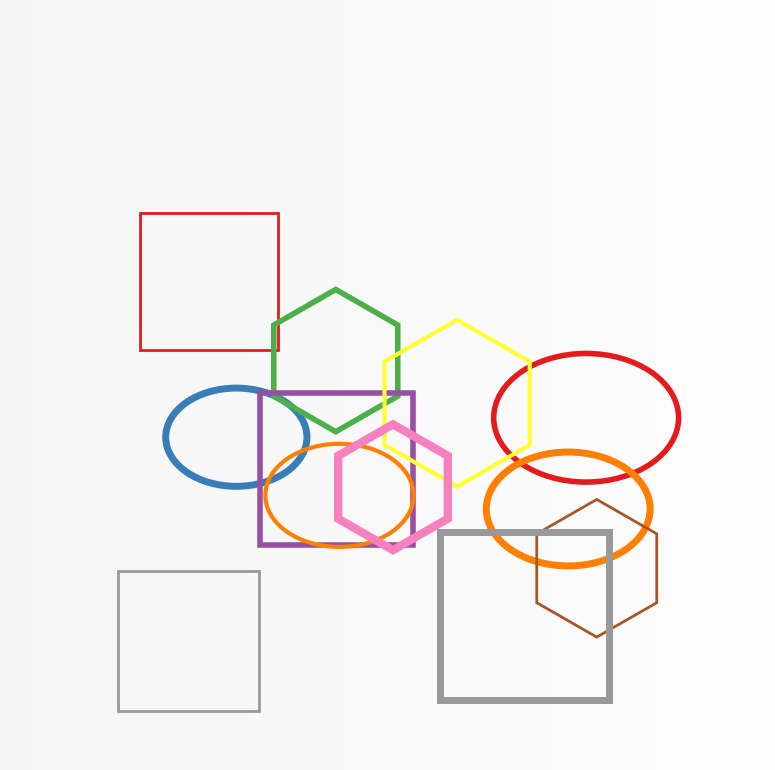[{"shape": "square", "thickness": 1, "radius": 0.45, "center": [0.27, 0.635]}, {"shape": "oval", "thickness": 2, "radius": 0.6, "center": [0.756, 0.457]}, {"shape": "oval", "thickness": 2.5, "radius": 0.46, "center": [0.305, 0.432]}, {"shape": "hexagon", "thickness": 2, "radius": 0.46, "center": [0.433, 0.532]}, {"shape": "square", "thickness": 2, "radius": 0.49, "center": [0.434, 0.391]}, {"shape": "oval", "thickness": 2.5, "radius": 0.53, "center": [0.733, 0.339]}, {"shape": "oval", "thickness": 1.5, "radius": 0.48, "center": [0.438, 0.357]}, {"shape": "hexagon", "thickness": 1.5, "radius": 0.54, "center": [0.59, 0.476]}, {"shape": "hexagon", "thickness": 1, "radius": 0.45, "center": [0.77, 0.262]}, {"shape": "hexagon", "thickness": 3, "radius": 0.41, "center": [0.507, 0.367]}, {"shape": "square", "thickness": 2.5, "radius": 0.54, "center": [0.677, 0.2]}, {"shape": "square", "thickness": 1, "radius": 0.46, "center": [0.243, 0.167]}]